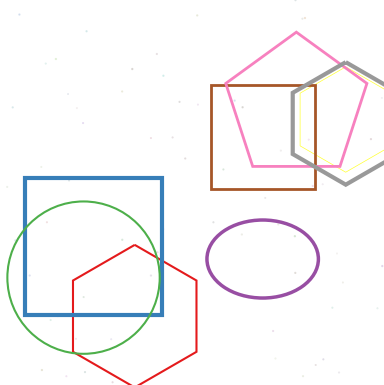[{"shape": "hexagon", "thickness": 1.5, "radius": 0.93, "center": [0.35, 0.179]}, {"shape": "square", "thickness": 3, "radius": 0.89, "center": [0.243, 0.359]}, {"shape": "circle", "thickness": 1.5, "radius": 0.99, "center": [0.217, 0.279]}, {"shape": "oval", "thickness": 2.5, "radius": 0.72, "center": [0.682, 0.327]}, {"shape": "hexagon", "thickness": 0.5, "radius": 0.68, "center": [0.898, 0.69]}, {"shape": "square", "thickness": 2, "radius": 0.68, "center": [0.683, 0.644]}, {"shape": "pentagon", "thickness": 2, "radius": 0.96, "center": [0.77, 0.724]}, {"shape": "hexagon", "thickness": 3, "radius": 0.8, "center": [0.898, 0.679]}]